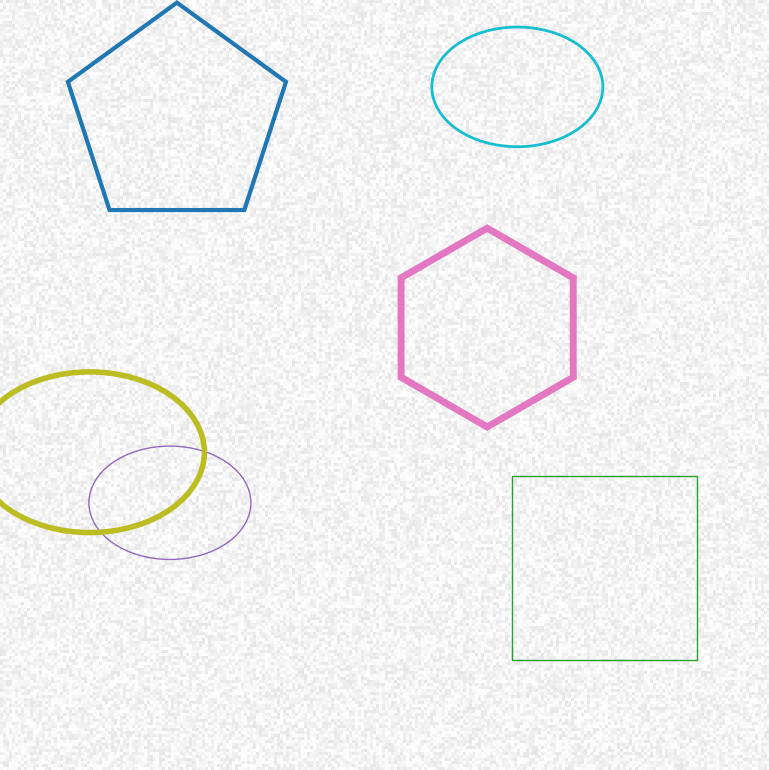[{"shape": "pentagon", "thickness": 1.5, "radius": 0.74, "center": [0.23, 0.848]}, {"shape": "square", "thickness": 0.5, "radius": 0.6, "center": [0.785, 0.262]}, {"shape": "oval", "thickness": 0.5, "radius": 0.53, "center": [0.221, 0.347]}, {"shape": "hexagon", "thickness": 2.5, "radius": 0.65, "center": [0.633, 0.575]}, {"shape": "oval", "thickness": 2, "radius": 0.75, "center": [0.116, 0.413]}, {"shape": "oval", "thickness": 1, "radius": 0.56, "center": [0.672, 0.887]}]